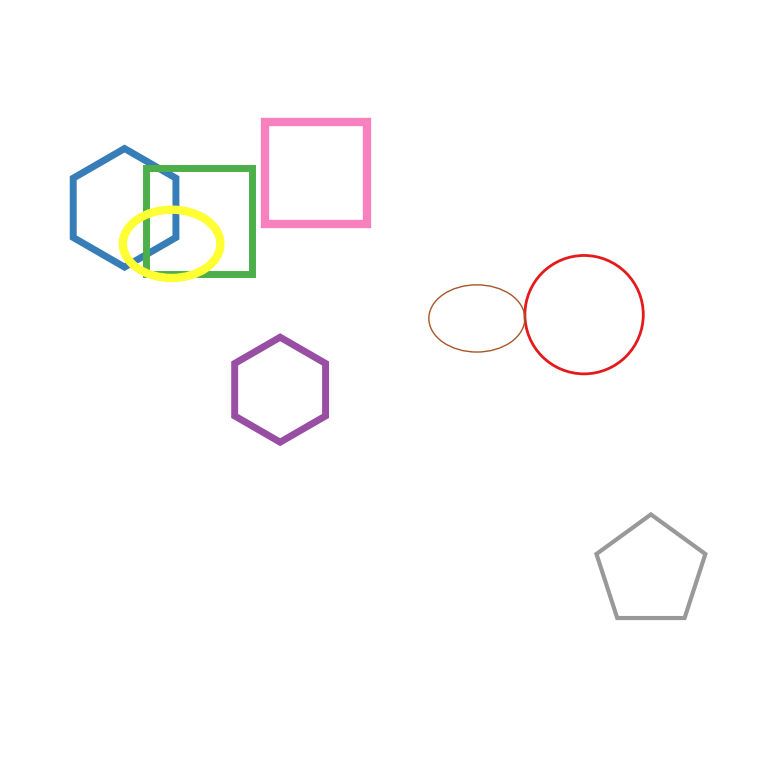[{"shape": "circle", "thickness": 1, "radius": 0.38, "center": [0.759, 0.591]}, {"shape": "hexagon", "thickness": 2.5, "radius": 0.39, "center": [0.162, 0.73]}, {"shape": "square", "thickness": 2.5, "radius": 0.34, "center": [0.259, 0.713]}, {"shape": "hexagon", "thickness": 2.5, "radius": 0.34, "center": [0.364, 0.494]}, {"shape": "oval", "thickness": 3, "radius": 0.32, "center": [0.223, 0.683]}, {"shape": "oval", "thickness": 0.5, "radius": 0.31, "center": [0.619, 0.586]}, {"shape": "square", "thickness": 3, "radius": 0.33, "center": [0.411, 0.776]}, {"shape": "pentagon", "thickness": 1.5, "radius": 0.37, "center": [0.845, 0.258]}]